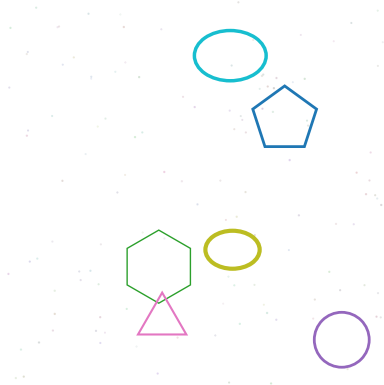[{"shape": "pentagon", "thickness": 2, "radius": 0.44, "center": [0.739, 0.69]}, {"shape": "hexagon", "thickness": 1, "radius": 0.47, "center": [0.412, 0.307]}, {"shape": "circle", "thickness": 2, "radius": 0.36, "center": [0.888, 0.117]}, {"shape": "triangle", "thickness": 1.5, "radius": 0.36, "center": [0.421, 0.167]}, {"shape": "oval", "thickness": 3, "radius": 0.35, "center": [0.604, 0.351]}, {"shape": "oval", "thickness": 2.5, "radius": 0.47, "center": [0.598, 0.855]}]